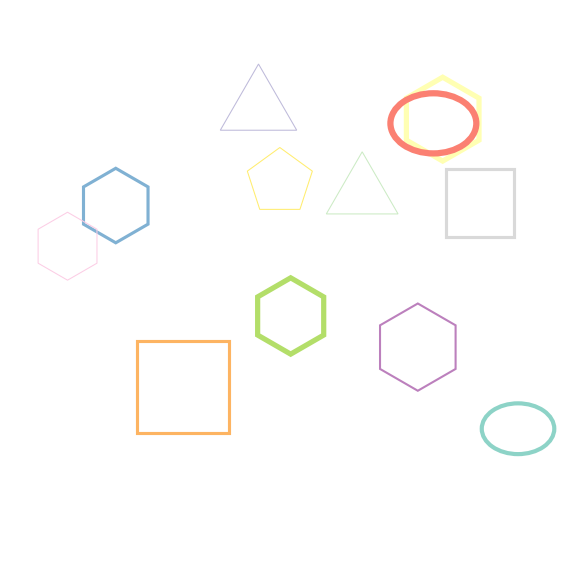[{"shape": "oval", "thickness": 2, "radius": 0.31, "center": [0.897, 0.257]}, {"shape": "hexagon", "thickness": 2.5, "radius": 0.36, "center": [0.767, 0.793]}, {"shape": "triangle", "thickness": 0.5, "radius": 0.38, "center": [0.448, 0.812]}, {"shape": "oval", "thickness": 3, "radius": 0.37, "center": [0.75, 0.786]}, {"shape": "hexagon", "thickness": 1.5, "radius": 0.32, "center": [0.2, 0.643]}, {"shape": "square", "thickness": 1.5, "radius": 0.4, "center": [0.316, 0.329]}, {"shape": "hexagon", "thickness": 2.5, "radius": 0.33, "center": [0.503, 0.452]}, {"shape": "hexagon", "thickness": 0.5, "radius": 0.29, "center": [0.117, 0.573]}, {"shape": "square", "thickness": 1.5, "radius": 0.29, "center": [0.831, 0.648]}, {"shape": "hexagon", "thickness": 1, "radius": 0.38, "center": [0.723, 0.398]}, {"shape": "triangle", "thickness": 0.5, "radius": 0.36, "center": [0.627, 0.665]}, {"shape": "pentagon", "thickness": 0.5, "radius": 0.3, "center": [0.485, 0.684]}]